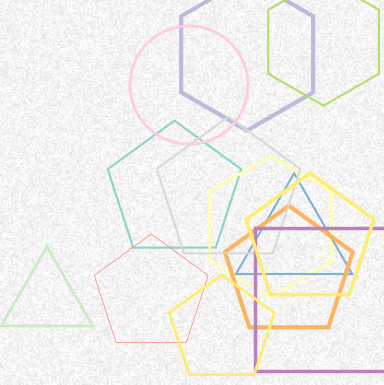[{"shape": "pentagon", "thickness": 1.5, "radius": 0.91, "center": [0.453, 0.504]}, {"shape": "hexagon", "thickness": 2, "radius": 0.91, "center": [0.703, 0.412]}, {"shape": "hexagon", "thickness": 3, "radius": 0.99, "center": [0.642, 0.859]}, {"shape": "pentagon", "thickness": 0.5, "radius": 0.78, "center": [0.393, 0.237]}, {"shape": "triangle", "thickness": 1.5, "radius": 0.87, "center": [0.764, 0.375]}, {"shape": "pentagon", "thickness": 3, "radius": 0.87, "center": [0.75, 0.291]}, {"shape": "hexagon", "thickness": 1.5, "radius": 0.83, "center": [0.84, 0.892]}, {"shape": "circle", "thickness": 2, "radius": 0.77, "center": [0.491, 0.779]}, {"shape": "pentagon", "thickness": 1.5, "radius": 0.98, "center": [0.593, 0.501]}, {"shape": "square", "thickness": 2.5, "radius": 0.93, "center": [0.847, 0.222]}, {"shape": "triangle", "thickness": 2, "radius": 0.69, "center": [0.122, 0.222]}, {"shape": "pentagon", "thickness": 2, "radius": 0.72, "center": [0.576, 0.143]}, {"shape": "pentagon", "thickness": 2.5, "radius": 0.87, "center": [0.805, 0.376]}]